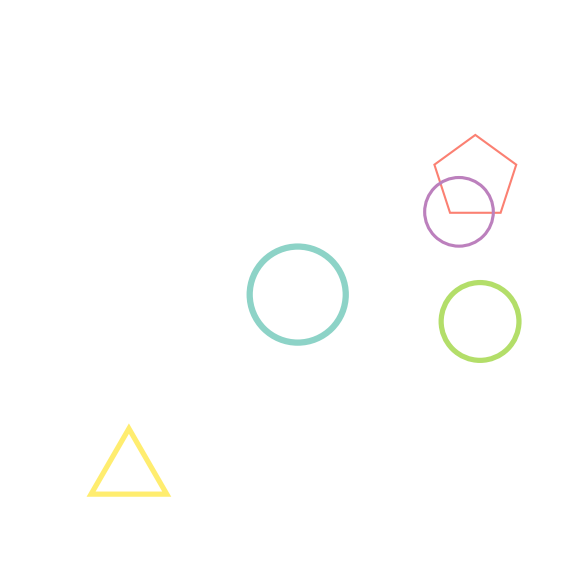[{"shape": "circle", "thickness": 3, "radius": 0.42, "center": [0.516, 0.489]}, {"shape": "pentagon", "thickness": 1, "radius": 0.37, "center": [0.823, 0.691]}, {"shape": "circle", "thickness": 2.5, "radius": 0.34, "center": [0.831, 0.442]}, {"shape": "circle", "thickness": 1.5, "radius": 0.3, "center": [0.795, 0.632]}, {"shape": "triangle", "thickness": 2.5, "radius": 0.38, "center": [0.223, 0.181]}]